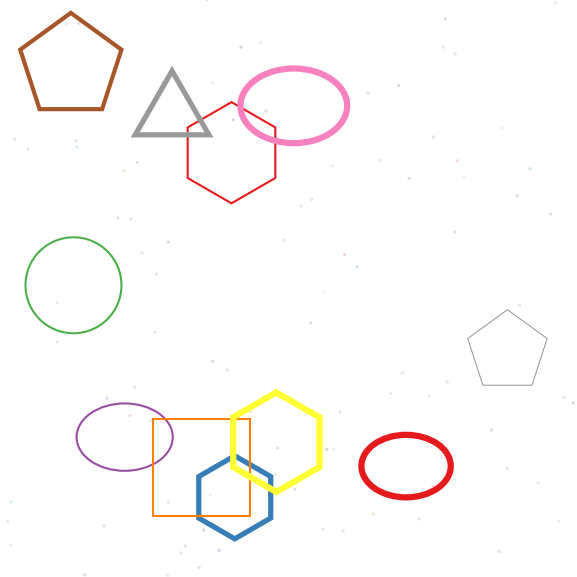[{"shape": "hexagon", "thickness": 1, "radius": 0.44, "center": [0.401, 0.735]}, {"shape": "oval", "thickness": 3, "radius": 0.39, "center": [0.703, 0.192]}, {"shape": "hexagon", "thickness": 2.5, "radius": 0.36, "center": [0.407, 0.138]}, {"shape": "circle", "thickness": 1, "radius": 0.42, "center": [0.127, 0.505]}, {"shape": "oval", "thickness": 1, "radius": 0.42, "center": [0.216, 0.242]}, {"shape": "square", "thickness": 1, "radius": 0.42, "center": [0.349, 0.189]}, {"shape": "hexagon", "thickness": 3, "radius": 0.43, "center": [0.479, 0.233]}, {"shape": "pentagon", "thickness": 2, "radius": 0.46, "center": [0.123, 0.885]}, {"shape": "oval", "thickness": 3, "radius": 0.46, "center": [0.509, 0.816]}, {"shape": "pentagon", "thickness": 0.5, "radius": 0.36, "center": [0.879, 0.391]}, {"shape": "triangle", "thickness": 2.5, "radius": 0.37, "center": [0.298, 0.803]}]